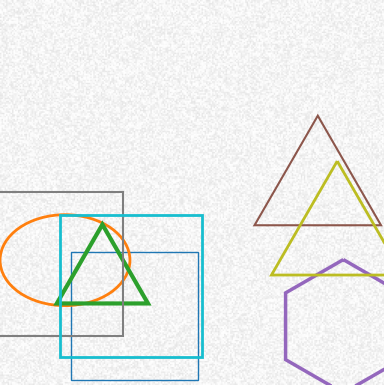[{"shape": "square", "thickness": 1, "radius": 0.83, "center": [0.349, 0.18]}, {"shape": "oval", "thickness": 2, "radius": 0.84, "center": [0.169, 0.324]}, {"shape": "triangle", "thickness": 3, "radius": 0.68, "center": [0.266, 0.28]}, {"shape": "hexagon", "thickness": 2.5, "radius": 0.87, "center": [0.892, 0.153]}, {"shape": "triangle", "thickness": 1.5, "radius": 0.95, "center": [0.825, 0.51]}, {"shape": "square", "thickness": 1.5, "radius": 0.93, "center": [0.132, 0.315]}, {"shape": "triangle", "thickness": 2, "radius": 0.99, "center": [0.876, 0.384]}, {"shape": "square", "thickness": 2, "radius": 0.92, "center": [0.341, 0.256]}]